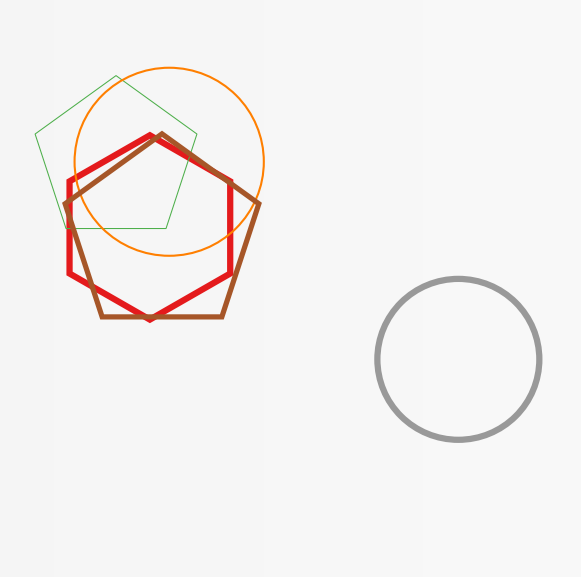[{"shape": "hexagon", "thickness": 3, "radius": 0.8, "center": [0.258, 0.605]}, {"shape": "pentagon", "thickness": 0.5, "radius": 0.73, "center": [0.2, 0.722]}, {"shape": "circle", "thickness": 1, "radius": 0.81, "center": [0.291, 0.719]}, {"shape": "pentagon", "thickness": 2.5, "radius": 0.88, "center": [0.279, 0.592]}, {"shape": "circle", "thickness": 3, "radius": 0.7, "center": [0.789, 0.377]}]